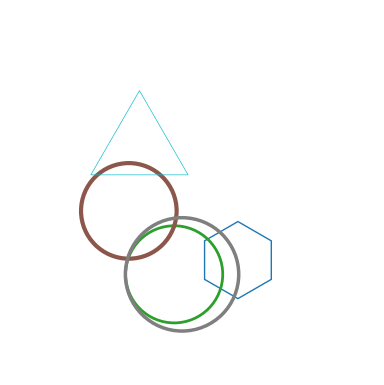[{"shape": "hexagon", "thickness": 1, "radius": 0.5, "center": [0.618, 0.324]}, {"shape": "circle", "thickness": 2, "radius": 0.63, "center": [0.452, 0.287]}, {"shape": "circle", "thickness": 3, "radius": 0.62, "center": [0.335, 0.452]}, {"shape": "circle", "thickness": 2.5, "radius": 0.74, "center": [0.473, 0.287]}, {"shape": "triangle", "thickness": 0.5, "radius": 0.73, "center": [0.362, 0.619]}]